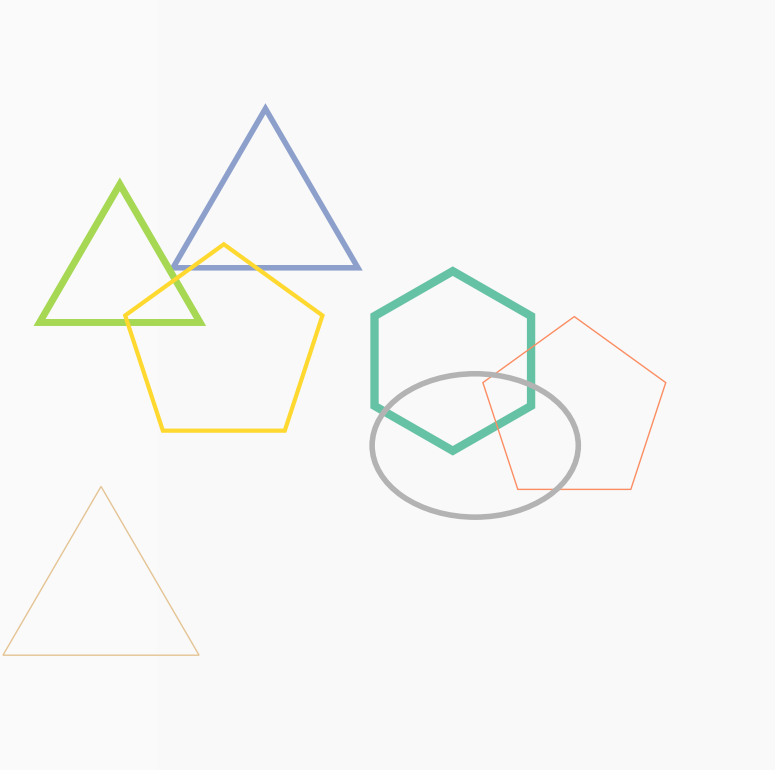[{"shape": "hexagon", "thickness": 3, "radius": 0.58, "center": [0.584, 0.531]}, {"shape": "pentagon", "thickness": 0.5, "radius": 0.62, "center": [0.741, 0.465]}, {"shape": "triangle", "thickness": 2, "radius": 0.69, "center": [0.343, 0.721]}, {"shape": "triangle", "thickness": 2.5, "radius": 0.6, "center": [0.155, 0.641]}, {"shape": "pentagon", "thickness": 1.5, "radius": 0.67, "center": [0.289, 0.549]}, {"shape": "triangle", "thickness": 0.5, "radius": 0.73, "center": [0.13, 0.222]}, {"shape": "oval", "thickness": 2, "radius": 0.67, "center": [0.613, 0.422]}]